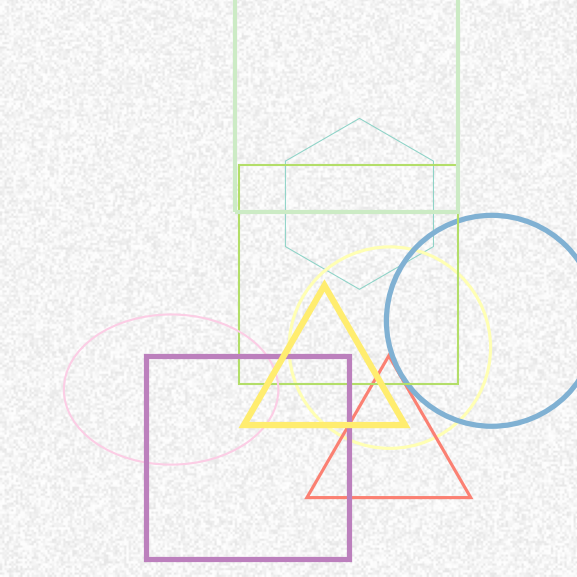[{"shape": "hexagon", "thickness": 0.5, "radius": 0.74, "center": [0.622, 0.646]}, {"shape": "circle", "thickness": 1.5, "radius": 0.87, "center": [0.675, 0.397]}, {"shape": "triangle", "thickness": 1.5, "radius": 0.82, "center": [0.673, 0.219]}, {"shape": "circle", "thickness": 2.5, "radius": 0.91, "center": [0.852, 0.444]}, {"shape": "square", "thickness": 1, "radius": 0.95, "center": [0.603, 0.524]}, {"shape": "oval", "thickness": 1, "radius": 0.93, "center": [0.296, 0.325]}, {"shape": "square", "thickness": 2.5, "radius": 0.88, "center": [0.429, 0.207]}, {"shape": "square", "thickness": 2, "radius": 0.97, "center": [0.6, 0.827]}, {"shape": "triangle", "thickness": 3, "radius": 0.81, "center": [0.562, 0.344]}]